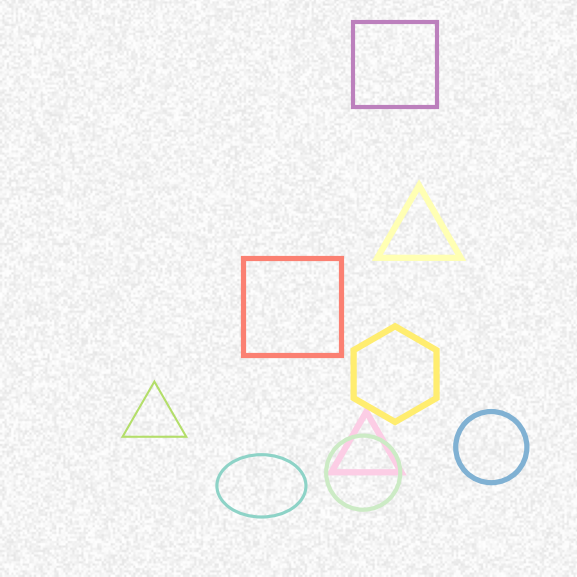[{"shape": "oval", "thickness": 1.5, "radius": 0.39, "center": [0.453, 0.158]}, {"shape": "triangle", "thickness": 3, "radius": 0.42, "center": [0.726, 0.594]}, {"shape": "square", "thickness": 2.5, "radius": 0.42, "center": [0.505, 0.468]}, {"shape": "circle", "thickness": 2.5, "radius": 0.31, "center": [0.851, 0.225]}, {"shape": "triangle", "thickness": 1, "radius": 0.32, "center": [0.267, 0.275]}, {"shape": "triangle", "thickness": 3, "radius": 0.35, "center": [0.634, 0.216]}, {"shape": "square", "thickness": 2, "radius": 0.37, "center": [0.684, 0.887]}, {"shape": "circle", "thickness": 2, "radius": 0.32, "center": [0.629, 0.181]}, {"shape": "hexagon", "thickness": 3, "radius": 0.41, "center": [0.684, 0.351]}]